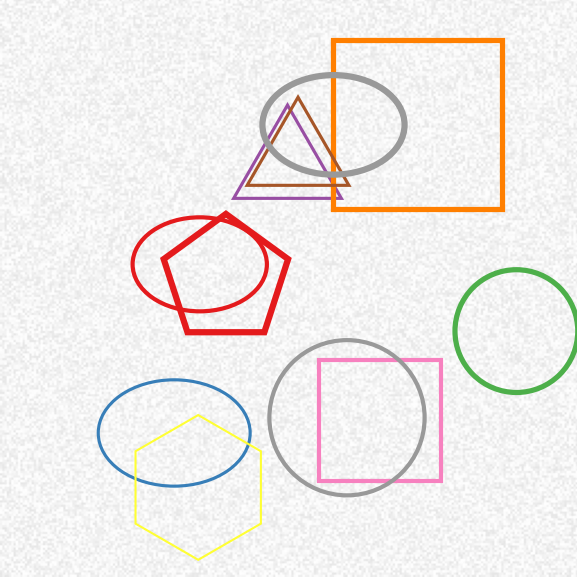[{"shape": "pentagon", "thickness": 3, "radius": 0.57, "center": [0.391, 0.515]}, {"shape": "oval", "thickness": 2, "radius": 0.58, "center": [0.346, 0.541]}, {"shape": "oval", "thickness": 1.5, "radius": 0.66, "center": [0.302, 0.249]}, {"shape": "circle", "thickness": 2.5, "radius": 0.53, "center": [0.894, 0.426]}, {"shape": "triangle", "thickness": 1.5, "radius": 0.54, "center": [0.498, 0.709]}, {"shape": "square", "thickness": 2.5, "radius": 0.73, "center": [0.723, 0.783]}, {"shape": "hexagon", "thickness": 1, "radius": 0.63, "center": [0.343, 0.155]}, {"shape": "triangle", "thickness": 1.5, "radius": 0.51, "center": [0.516, 0.729]}, {"shape": "square", "thickness": 2, "radius": 0.53, "center": [0.658, 0.271]}, {"shape": "circle", "thickness": 2, "radius": 0.67, "center": [0.601, 0.276]}, {"shape": "oval", "thickness": 3, "radius": 0.62, "center": [0.577, 0.783]}]